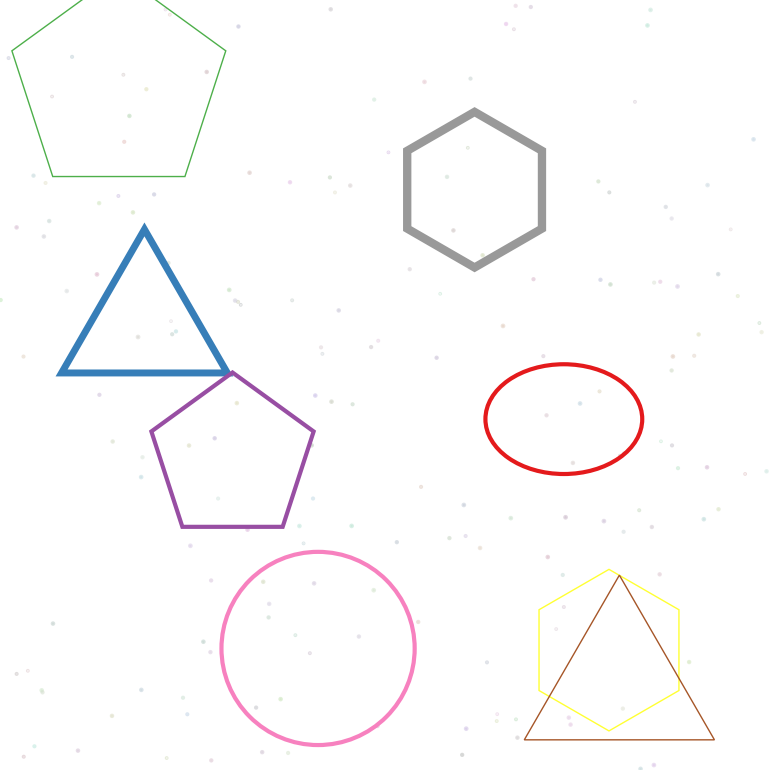[{"shape": "oval", "thickness": 1.5, "radius": 0.51, "center": [0.732, 0.456]}, {"shape": "triangle", "thickness": 2.5, "radius": 0.62, "center": [0.188, 0.578]}, {"shape": "pentagon", "thickness": 0.5, "radius": 0.73, "center": [0.154, 0.889]}, {"shape": "pentagon", "thickness": 1.5, "radius": 0.55, "center": [0.302, 0.405]}, {"shape": "hexagon", "thickness": 0.5, "radius": 0.52, "center": [0.791, 0.156]}, {"shape": "triangle", "thickness": 0.5, "radius": 0.71, "center": [0.804, 0.11]}, {"shape": "circle", "thickness": 1.5, "radius": 0.63, "center": [0.413, 0.158]}, {"shape": "hexagon", "thickness": 3, "radius": 0.51, "center": [0.616, 0.754]}]